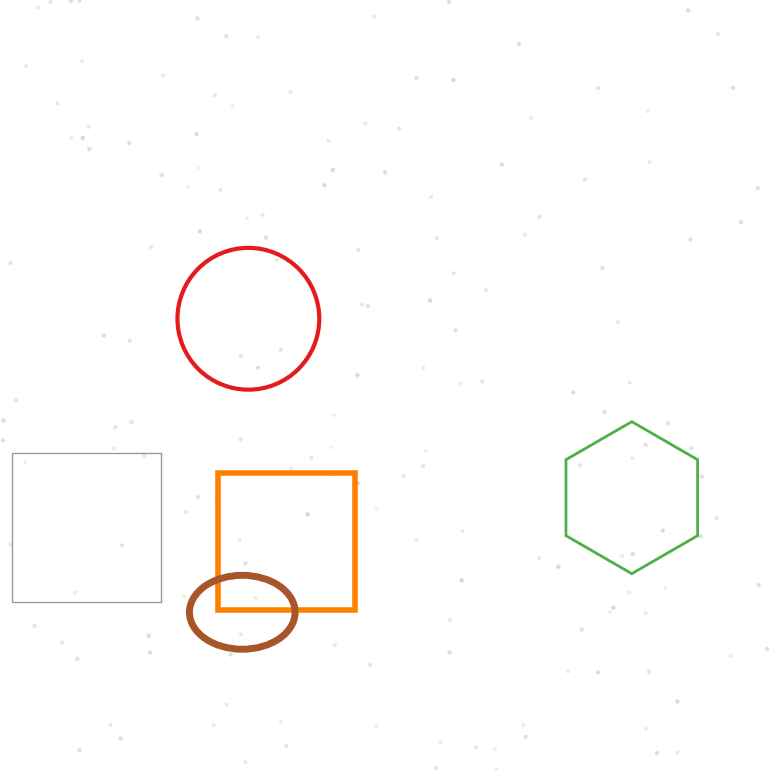[{"shape": "circle", "thickness": 1.5, "radius": 0.46, "center": [0.323, 0.586]}, {"shape": "hexagon", "thickness": 1, "radius": 0.49, "center": [0.821, 0.354]}, {"shape": "square", "thickness": 2, "radius": 0.44, "center": [0.373, 0.296]}, {"shape": "oval", "thickness": 2.5, "radius": 0.34, "center": [0.315, 0.205]}, {"shape": "square", "thickness": 0.5, "radius": 0.48, "center": [0.113, 0.315]}]